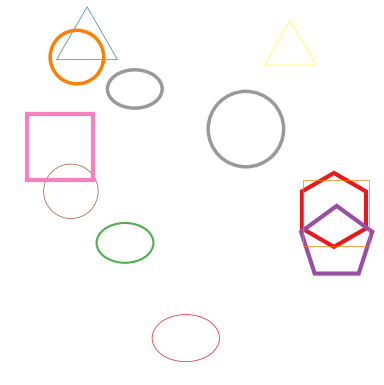[{"shape": "oval", "thickness": 0.5, "radius": 0.44, "center": [0.483, 0.122]}, {"shape": "hexagon", "thickness": 3, "radius": 0.48, "center": [0.867, 0.455]}, {"shape": "triangle", "thickness": 0.5, "radius": 0.46, "center": [0.226, 0.891]}, {"shape": "oval", "thickness": 1.5, "radius": 0.37, "center": [0.325, 0.369]}, {"shape": "pentagon", "thickness": 3, "radius": 0.49, "center": [0.874, 0.368]}, {"shape": "square", "thickness": 0.5, "radius": 0.43, "center": [0.872, 0.446]}, {"shape": "circle", "thickness": 2.5, "radius": 0.35, "center": [0.2, 0.852]}, {"shape": "triangle", "thickness": 0.5, "radius": 0.39, "center": [0.754, 0.87]}, {"shape": "circle", "thickness": 0.5, "radius": 0.35, "center": [0.184, 0.503]}, {"shape": "square", "thickness": 3, "radius": 0.43, "center": [0.155, 0.619]}, {"shape": "circle", "thickness": 2.5, "radius": 0.49, "center": [0.639, 0.665]}, {"shape": "oval", "thickness": 2.5, "radius": 0.36, "center": [0.35, 0.769]}]